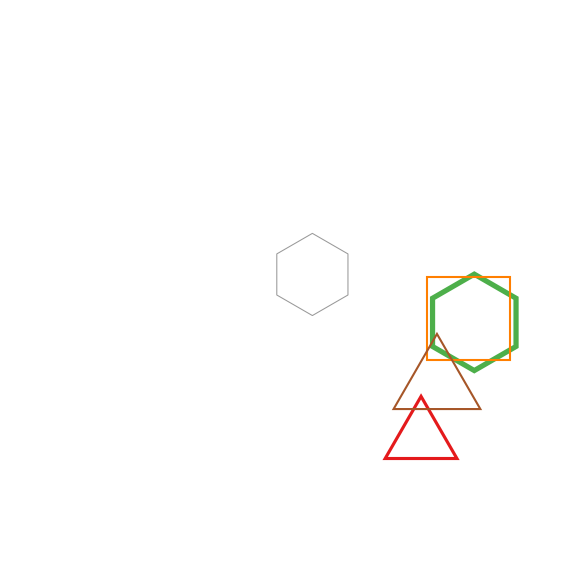[{"shape": "triangle", "thickness": 1.5, "radius": 0.36, "center": [0.729, 0.241]}, {"shape": "hexagon", "thickness": 2.5, "radius": 0.42, "center": [0.821, 0.441]}, {"shape": "square", "thickness": 1, "radius": 0.36, "center": [0.812, 0.448]}, {"shape": "triangle", "thickness": 1, "radius": 0.43, "center": [0.757, 0.334]}, {"shape": "hexagon", "thickness": 0.5, "radius": 0.36, "center": [0.541, 0.524]}]